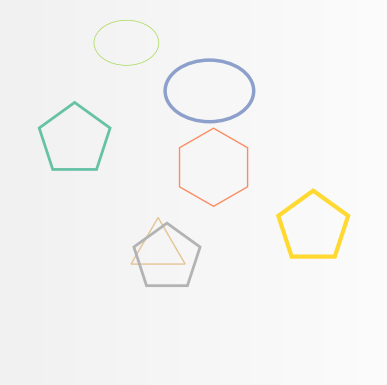[{"shape": "pentagon", "thickness": 2, "radius": 0.48, "center": [0.193, 0.638]}, {"shape": "hexagon", "thickness": 1, "radius": 0.51, "center": [0.551, 0.566]}, {"shape": "oval", "thickness": 2.5, "radius": 0.57, "center": [0.54, 0.764]}, {"shape": "oval", "thickness": 0.5, "radius": 0.42, "center": [0.326, 0.889]}, {"shape": "pentagon", "thickness": 3, "radius": 0.47, "center": [0.808, 0.41]}, {"shape": "triangle", "thickness": 1, "radius": 0.4, "center": [0.408, 0.354]}, {"shape": "pentagon", "thickness": 2, "radius": 0.45, "center": [0.431, 0.331]}]